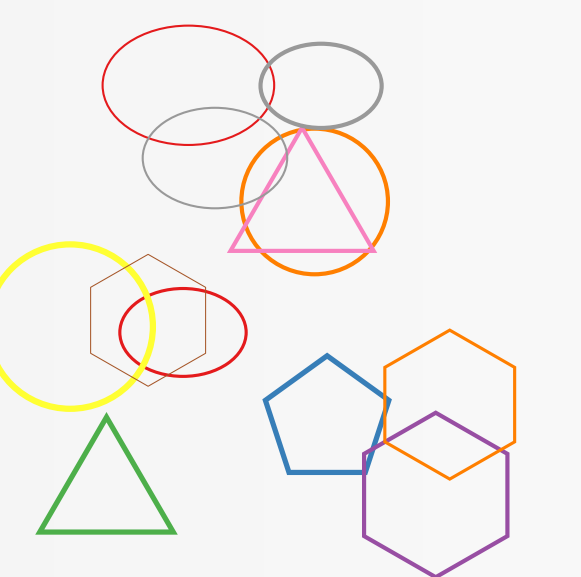[{"shape": "oval", "thickness": 1, "radius": 0.74, "center": [0.324, 0.851]}, {"shape": "oval", "thickness": 1.5, "radius": 0.54, "center": [0.315, 0.423]}, {"shape": "pentagon", "thickness": 2.5, "radius": 0.56, "center": [0.563, 0.271]}, {"shape": "triangle", "thickness": 2.5, "radius": 0.66, "center": [0.183, 0.144]}, {"shape": "hexagon", "thickness": 2, "radius": 0.71, "center": [0.75, 0.142]}, {"shape": "hexagon", "thickness": 1.5, "radius": 0.64, "center": [0.774, 0.299]}, {"shape": "circle", "thickness": 2, "radius": 0.63, "center": [0.541, 0.65]}, {"shape": "circle", "thickness": 3, "radius": 0.71, "center": [0.121, 0.434]}, {"shape": "hexagon", "thickness": 0.5, "radius": 0.57, "center": [0.255, 0.444]}, {"shape": "triangle", "thickness": 2, "radius": 0.71, "center": [0.52, 0.636]}, {"shape": "oval", "thickness": 1, "radius": 0.62, "center": [0.37, 0.725]}, {"shape": "oval", "thickness": 2, "radius": 0.52, "center": [0.552, 0.85]}]